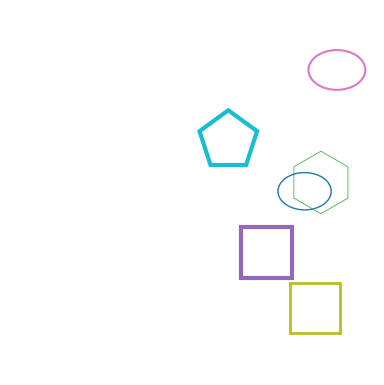[{"shape": "oval", "thickness": 1, "radius": 0.35, "center": [0.791, 0.503]}, {"shape": "hexagon", "thickness": 0.5, "radius": 0.41, "center": [0.834, 0.526]}, {"shape": "square", "thickness": 3, "radius": 0.33, "center": [0.692, 0.344]}, {"shape": "oval", "thickness": 1.5, "radius": 0.37, "center": [0.875, 0.818]}, {"shape": "square", "thickness": 2, "radius": 0.32, "center": [0.818, 0.2]}, {"shape": "pentagon", "thickness": 3, "radius": 0.39, "center": [0.593, 0.635]}]